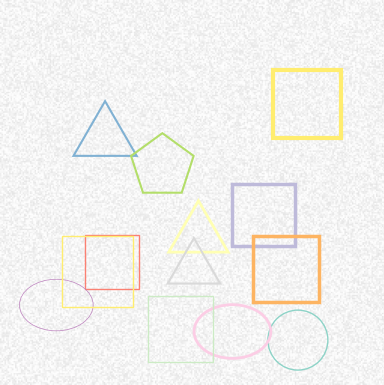[{"shape": "circle", "thickness": 1, "radius": 0.39, "center": [0.774, 0.117]}, {"shape": "triangle", "thickness": 2, "radius": 0.45, "center": [0.515, 0.39]}, {"shape": "square", "thickness": 2.5, "radius": 0.4, "center": [0.685, 0.442]}, {"shape": "square", "thickness": 1, "radius": 0.35, "center": [0.291, 0.32]}, {"shape": "triangle", "thickness": 1.5, "radius": 0.47, "center": [0.273, 0.643]}, {"shape": "square", "thickness": 2.5, "radius": 0.43, "center": [0.744, 0.302]}, {"shape": "pentagon", "thickness": 1.5, "radius": 0.43, "center": [0.422, 0.569]}, {"shape": "oval", "thickness": 2, "radius": 0.5, "center": [0.604, 0.139]}, {"shape": "triangle", "thickness": 1.5, "radius": 0.39, "center": [0.504, 0.303]}, {"shape": "oval", "thickness": 0.5, "radius": 0.48, "center": [0.146, 0.208]}, {"shape": "square", "thickness": 1, "radius": 0.42, "center": [0.468, 0.145]}, {"shape": "square", "thickness": 3, "radius": 0.44, "center": [0.797, 0.729]}, {"shape": "square", "thickness": 1, "radius": 0.46, "center": [0.254, 0.295]}]